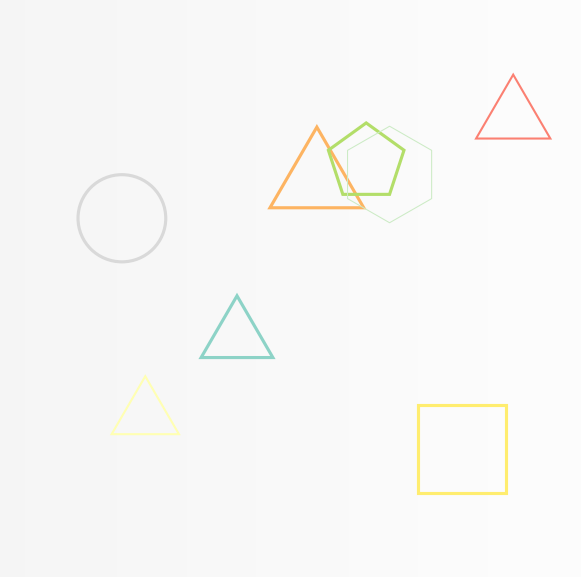[{"shape": "triangle", "thickness": 1.5, "radius": 0.36, "center": [0.408, 0.416]}, {"shape": "triangle", "thickness": 1, "radius": 0.33, "center": [0.25, 0.281]}, {"shape": "triangle", "thickness": 1, "radius": 0.37, "center": [0.883, 0.796]}, {"shape": "triangle", "thickness": 1.5, "radius": 0.47, "center": [0.545, 0.686]}, {"shape": "pentagon", "thickness": 1.5, "radius": 0.34, "center": [0.63, 0.718]}, {"shape": "circle", "thickness": 1.5, "radius": 0.38, "center": [0.21, 0.621]}, {"shape": "hexagon", "thickness": 0.5, "radius": 0.42, "center": [0.67, 0.697]}, {"shape": "square", "thickness": 1.5, "radius": 0.38, "center": [0.795, 0.222]}]